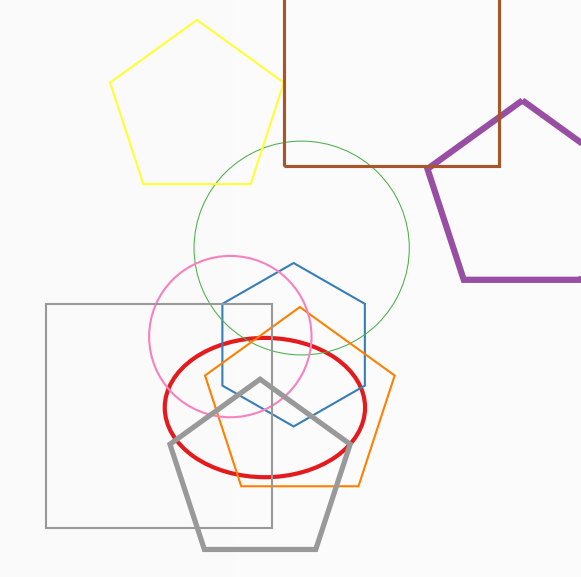[{"shape": "oval", "thickness": 2, "radius": 0.86, "center": [0.456, 0.293]}, {"shape": "hexagon", "thickness": 1, "radius": 0.71, "center": [0.505, 0.402]}, {"shape": "circle", "thickness": 0.5, "radius": 0.93, "center": [0.519, 0.57]}, {"shape": "pentagon", "thickness": 3, "radius": 0.86, "center": [0.899, 0.654]}, {"shape": "pentagon", "thickness": 1, "radius": 0.86, "center": [0.516, 0.296]}, {"shape": "pentagon", "thickness": 1, "radius": 0.79, "center": [0.339, 0.807]}, {"shape": "square", "thickness": 1.5, "radius": 0.92, "center": [0.674, 0.896]}, {"shape": "circle", "thickness": 1, "radius": 0.7, "center": [0.396, 0.416]}, {"shape": "pentagon", "thickness": 2.5, "radius": 0.81, "center": [0.447, 0.18]}, {"shape": "square", "thickness": 1, "radius": 0.97, "center": [0.273, 0.278]}]